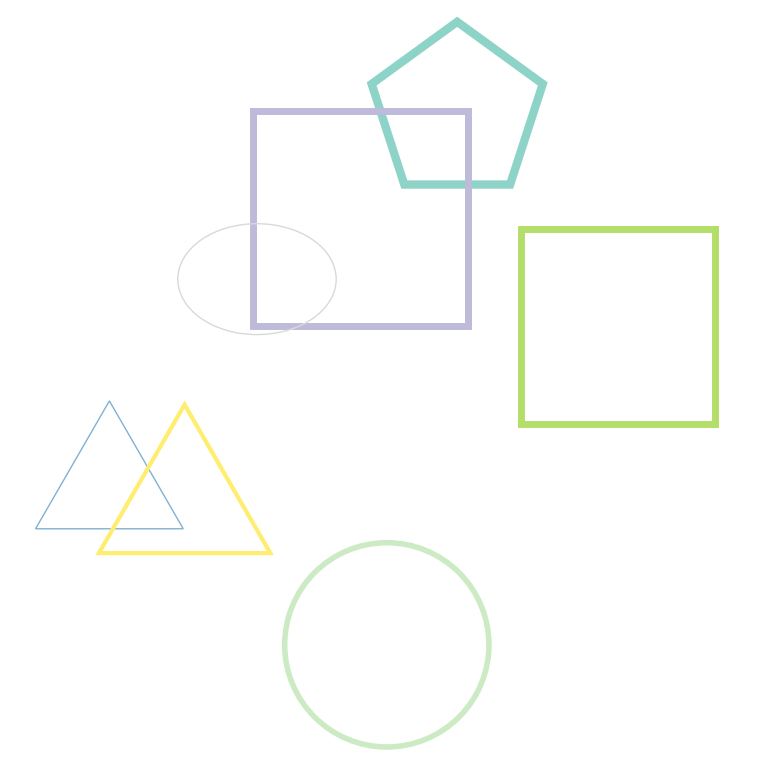[{"shape": "pentagon", "thickness": 3, "radius": 0.58, "center": [0.594, 0.855]}, {"shape": "square", "thickness": 2.5, "radius": 0.7, "center": [0.468, 0.716]}, {"shape": "triangle", "thickness": 0.5, "radius": 0.55, "center": [0.142, 0.369]}, {"shape": "square", "thickness": 2.5, "radius": 0.63, "center": [0.803, 0.576]}, {"shape": "oval", "thickness": 0.5, "radius": 0.51, "center": [0.334, 0.637]}, {"shape": "circle", "thickness": 2, "radius": 0.66, "center": [0.502, 0.163]}, {"shape": "triangle", "thickness": 1.5, "radius": 0.64, "center": [0.24, 0.346]}]